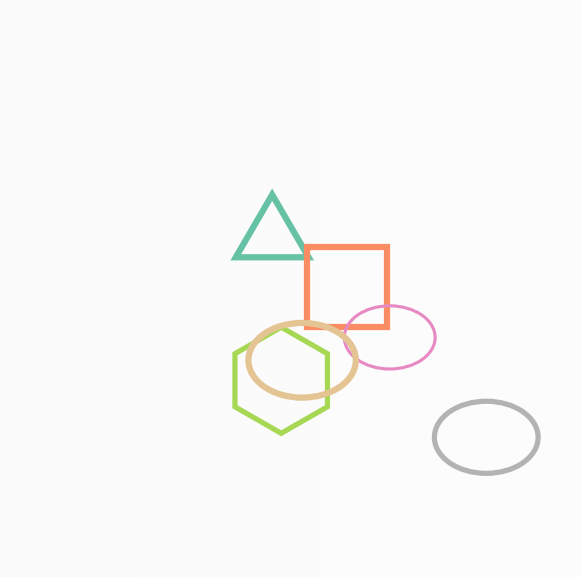[{"shape": "triangle", "thickness": 3, "radius": 0.36, "center": [0.468, 0.59]}, {"shape": "square", "thickness": 3, "radius": 0.35, "center": [0.597, 0.502]}, {"shape": "oval", "thickness": 1.5, "radius": 0.39, "center": [0.671, 0.415]}, {"shape": "hexagon", "thickness": 2.5, "radius": 0.46, "center": [0.484, 0.341]}, {"shape": "oval", "thickness": 3, "radius": 0.46, "center": [0.52, 0.375]}, {"shape": "oval", "thickness": 2.5, "radius": 0.45, "center": [0.837, 0.242]}]